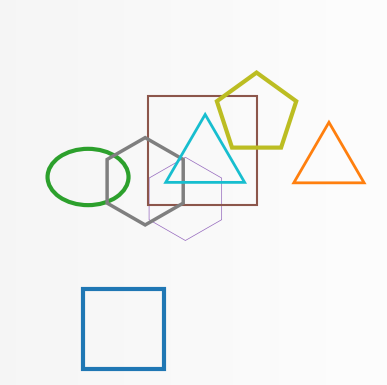[{"shape": "square", "thickness": 3, "radius": 0.52, "center": [0.319, 0.146]}, {"shape": "triangle", "thickness": 2, "radius": 0.52, "center": [0.849, 0.578]}, {"shape": "oval", "thickness": 3, "radius": 0.52, "center": [0.227, 0.54]}, {"shape": "hexagon", "thickness": 0.5, "radius": 0.54, "center": [0.478, 0.483]}, {"shape": "square", "thickness": 1.5, "radius": 0.71, "center": [0.522, 0.609]}, {"shape": "hexagon", "thickness": 2.5, "radius": 0.57, "center": [0.375, 0.529]}, {"shape": "pentagon", "thickness": 3, "radius": 0.54, "center": [0.662, 0.704]}, {"shape": "triangle", "thickness": 2, "radius": 0.59, "center": [0.529, 0.585]}]